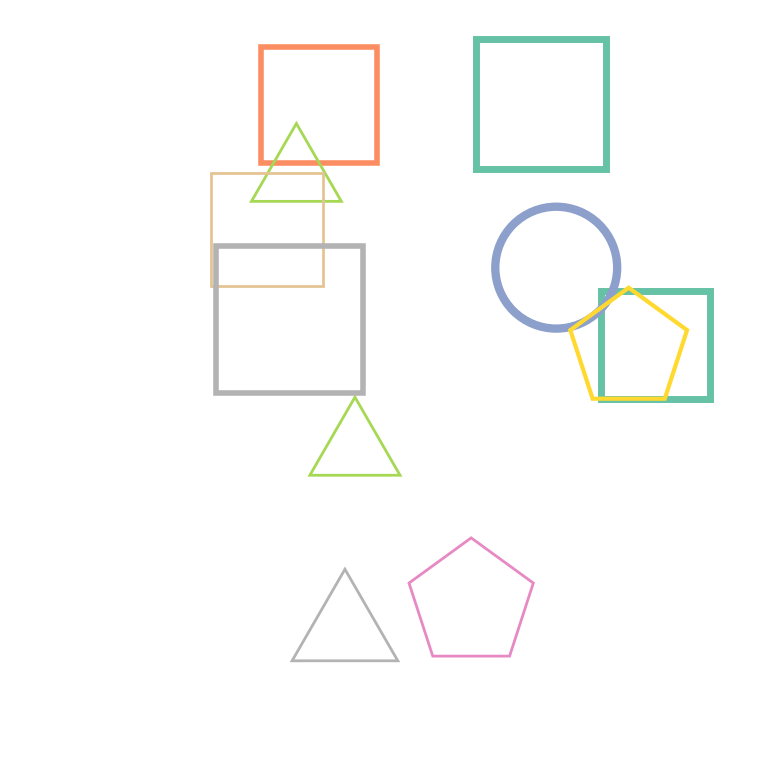[{"shape": "square", "thickness": 2.5, "radius": 0.35, "center": [0.851, 0.552]}, {"shape": "square", "thickness": 2.5, "radius": 0.42, "center": [0.702, 0.865]}, {"shape": "square", "thickness": 2, "radius": 0.38, "center": [0.414, 0.863]}, {"shape": "circle", "thickness": 3, "radius": 0.4, "center": [0.722, 0.652]}, {"shape": "pentagon", "thickness": 1, "radius": 0.42, "center": [0.612, 0.217]}, {"shape": "triangle", "thickness": 1, "radius": 0.34, "center": [0.385, 0.772]}, {"shape": "triangle", "thickness": 1, "radius": 0.34, "center": [0.461, 0.417]}, {"shape": "pentagon", "thickness": 1.5, "radius": 0.4, "center": [0.816, 0.547]}, {"shape": "square", "thickness": 1, "radius": 0.37, "center": [0.347, 0.702]}, {"shape": "triangle", "thickness": 1, "radius": 0.4, "center": [0.448, 0.181]}, {"shape": "square", "thickness": 2, "radius": 0.48, "center": [0.376, 0.585]}]